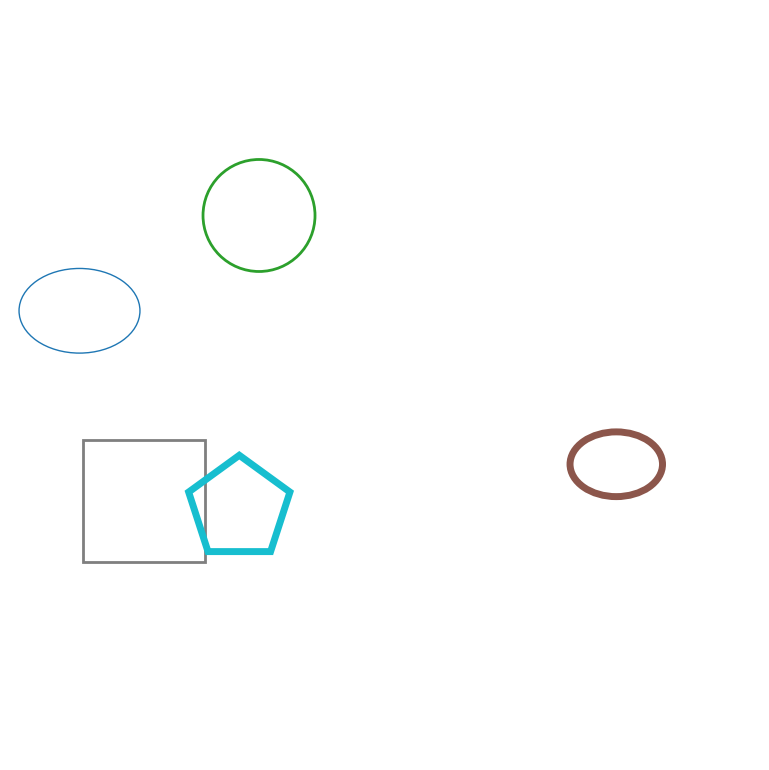[{"shape": "oval", "thickness": 0.5, "radius": 0.39, "center": [0.103, 0.596]}, {"shape": "circle", "thickness": 1, "radius": 0.36, "center": [0.336, 0.72]}, {"shape": "oval", "thickness": 2.5, "radius": 0.3, "center": [0.8, 0.397]}, {"shape": "square", "thickness": 1, "radius": 0.39, "center": [0.187, 0.349]}, {"shape": "pentagon", "thickness": 2.5, "radius": 0.35, "center": [0.311, 0.34]}]